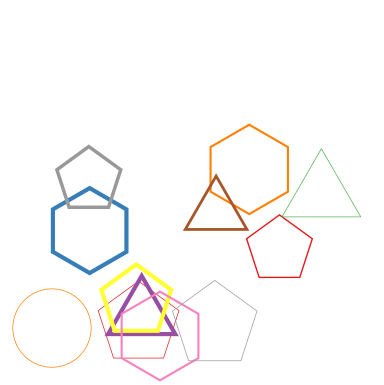[{"shape": "pentagon", "thickness": 0.5, "radius": 0.55, "center": [0.36, 0.159]}, {"shape": "pentagon", "thickness": 1, "radius": 0.45, "center": [0.726, 0.352]}, {"shape": "hexagon", "thickness": 3, "radius": 0.55, "center": [0.233, 0.401]}, {"shape": "triangle", "thickness": 0.5, "radius": 0.59, "center": [0.835, 0.496]}, {"shape": "triangle", "thickness": 3, "radius": 0.5, "center": [0.368, 0.183]}, {"shape": "circle", "thickness": 0.5, "radius": 0.51, "center": [0.135, 0.148]}, {"shape": "hexagon", "thickness": 1.5, "radius": 0.58, "center": [0.647, 0.56]}, {"shape": "pentagon", "thickness": 3, "radius": 0.48, "center": [0.354, 0.218]}, {"shape": "triangle", "thickness": 2, "radius": 0.46, "center": [0.561, 0.45]}, {"shape": "hexagon", "thickness": 1.5, "radius": 0.58, "center": [0.416, 0.127]}, {"shape": "pentagon", "thickness": 0.5, "radius": 0.58, "center": [0.558, 0.156]}, {"shape": "pentagon", "thickness": 2.5, "radius": 0.44, "center": [0.231, 0.532]}]